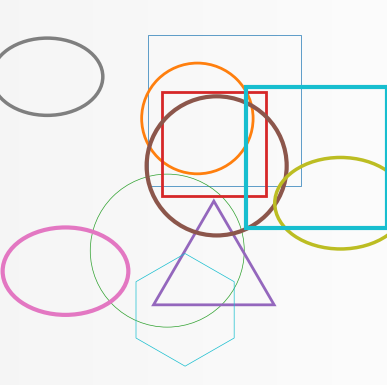[{"shape": "square", "thickness": 0.5, "radius": 0.99, "center": [0.58, 0.713]}, {"shape": "circle", "thickness": 2, "radius": 0.72, "center": [0.509, 0.692]}, {"shape": "circle", "thickness": 0.5, "radius": 0.99, "center": [0.432, 0.349]}, {"shape": "square", "thickness": 2, "radius": 0.68, "center": [0.552, 0.625]}, {"shape": "triangle", "thickness": 2, "radius": 0.9, "center": [0.552, 0.298]}, {"shape": "circle", "thickness": 3, "radius": 0.9, "center": [0.559, 0.569]}, {"shape": "oval", "thickness": 3, "radius": 0.81, "center": [0.169, 0.296]}, {"shape": "oval", "thickness": 2.5, "radius": 0.72, "center": [0.122, 0.801]}, {"shape": "oval", "thickness": 2.5, "radius": 0.85, "center": [0.879, 0.472]}, {"shape": "hexagon", "thickness": 0.5, "radius": 0.73, "center": [0.478, 0.195]}, {"shape": "square", "thickness": 3, "radius": 0.91, "center": [0.817, 0.59]}]